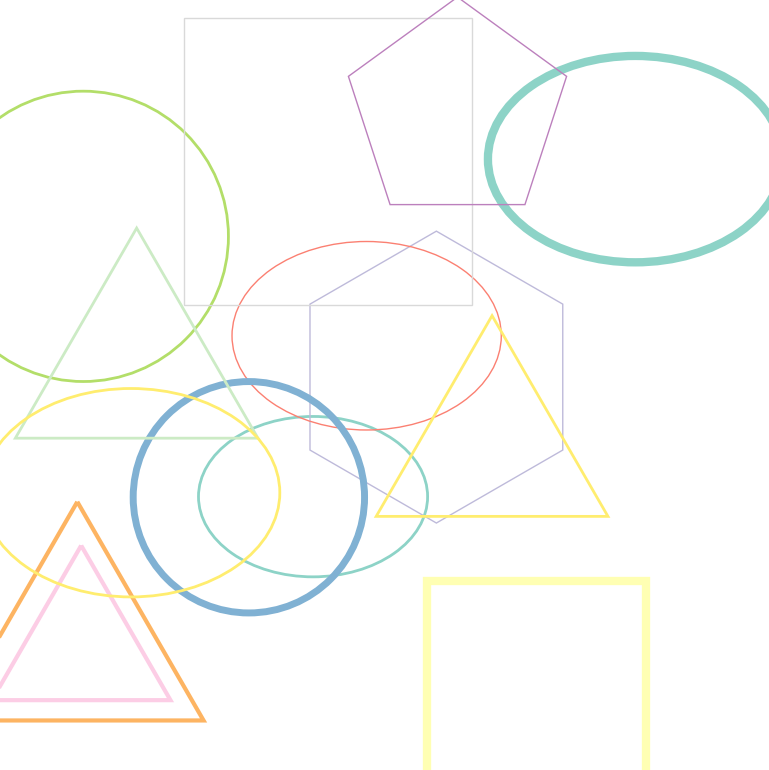[{"shape": "oval", "thickness": 1, "radius": 0.74, "center": [0.407, 0.355]}, {"shape": "oval", "thickness": 3, "radius": 0.96, "center": [0.825, 0.793]}, {"shape": "square", "thickness": 3, "radius": 0.71, "center": [0.697, 0.103]}, {"shape": "hexagon", "thickness": 0.5, "radius": 0.95, "center": [0.567, 0.51]}, {"shape": "oval", "thickness": 0.5, "radius": 0.87, "center": [0.476, 0.564]}, {"shape": "circle", "thickness": 2.5, "radius": 0.75, "center": [0.323, 0.354]}, {"shape": "triangle", "thickness": 1.5, "radius": 0.95, "center": [0.1, 0.159]}, {"shape": "circle", "thickness": 1, "radius": 0.94, "center": [0.108, 0.693]}, {"shape": "triangle", "thickness": 1.5, "radius": 0.67, "center": [0.105, 0.158]}, {"shape": "square", "thickness": 0.5, "radius": 0.93, "center": [0.426, 0.79]}, {"shape": "pentagon", "thickness": 0.5, "radius": 0.74, "center": [0.594, 0.855]}, {"shape": "triangle", "thickness": 1, "radius": 0.91, "center": [0.177, 0.522]}, {"shape": "oval", "thickness": 1, "radius": 0.97, "center": [0.17, 0.36]}, {"shape": "triangle", "thickness": 1, "radius": 0.87, "center": [0.639, 0.416]}]